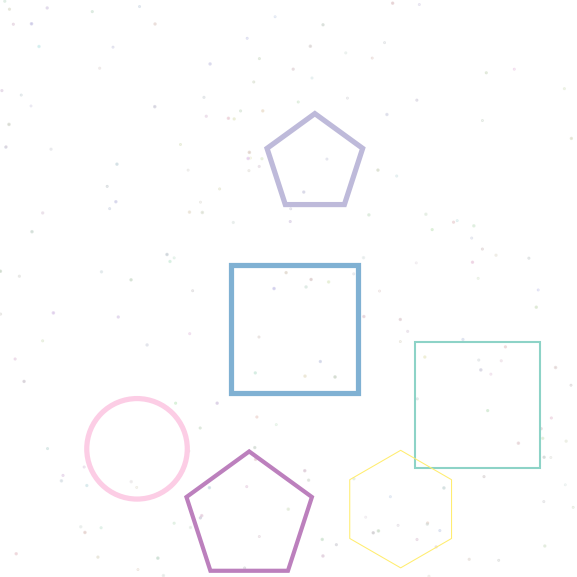[{"shape": "square", "thickness": 1, "radius": 0.54, "center": [0.827, 0.298]}, {"shape": "pentagon", "thickness": 2.5, "radius": 0.44, "center": [0.545, 0.715]}, {"shape": "square", "thickness": 2.5, "radius": 0.55, "center": [0.51, 0.429]}, {"shape": "circle", "thickness": 2.5, "radius": 0.44, "center": [0.237, 0.222]}, {"shape": "pentagon", "thickness": 2, "radius": 0.57, "center": [0.431, 0.103]}, {"shape": "hexagon", "thickness": 0.5, "radius": 0.51, "center": [0.694, 0.118]}]